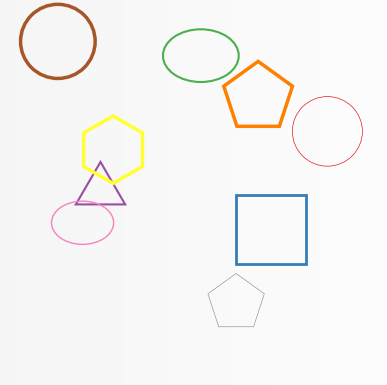[{"shape": "circle", "thickness": 0.5, "radius": 0.45, "center": [0.845, 0.659]}, {"shape": "square", "thickness": 2, "radius": 0.45, "center": [0.699, 0.404]}, {"shape": "oval", "thickness": 1.5, "radius": 0.49, "center": [0.518, 0.855]}, {"shape": "triangle", "thickness": 1.5, "radius": 0.37, "center": [0.259, 0.506]}, {"shape": "pentagon", "thickness": 2.5, "radius": 0.47, "center": [0.666, 0.747]}, {"shape": "hexagon", "thickness": 2.5, "radius": 0.44, "center": [0.292, 0.611]}, {"shape": "circle", "thickness": 2.5, "radius": 0.48, "center": [0.149, 0.892]}, {"shape": "oval", "thickness": 1, "radius": 0.4, "center": [0.213, 0.421]}, {"shape": "pentagon", "thickness": 0.5, "radius": 0.38, "center": [0.609, 0.213]}]